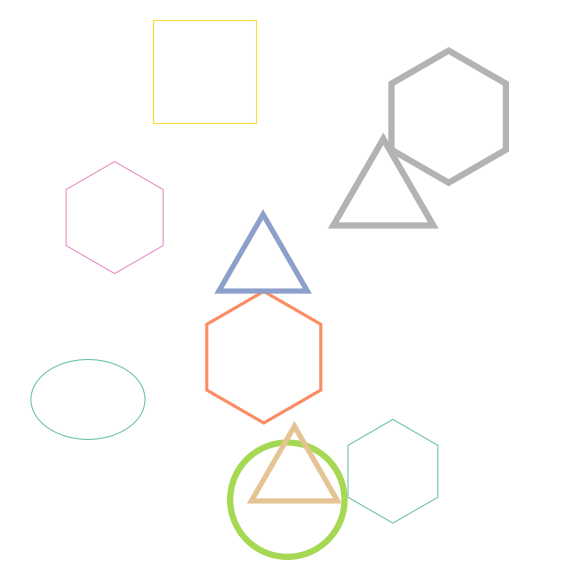[{"shape": "oval", "thickness": 0.5, "radius": 0.49, "center": [0.152, 0.307]}, {"shape": "hexagon", "thickness": 0.5, "radius": 0.45, "center": [0.68, 0.183]}, {"shape": "hexagon", "thickness": 1.5, "radius": 0.57, "center": [0.457, 0.381]}, {"shape": "triangle", "thickness": 2.5, "radius": 0.44, "center": [0.456, 0.539]}, {"shape": "hexagon", "thickness": 0.5, "radius": 0.48, "center": [0.198, 0.622]}, {"shape": "circle", "thickness": 3, "radius": 0.5, "center": [0.498, 0.134]}, {"shape": "square", "thickness": 0.5, "radius": 0.45, "center": [0.354, 0.876]}, {"shape": "triangle", "thickness": 2.5, "radius": 0.43, "center": [0.51, 0.175]}, {"shape": "triangle", "thickness": 3, "radius": 0.5, "center": [0.664, 0.659]}, {"shape": "hexagon", "thickness": 3, "radius": 0.57, "center": [0.777, 0.797]}]